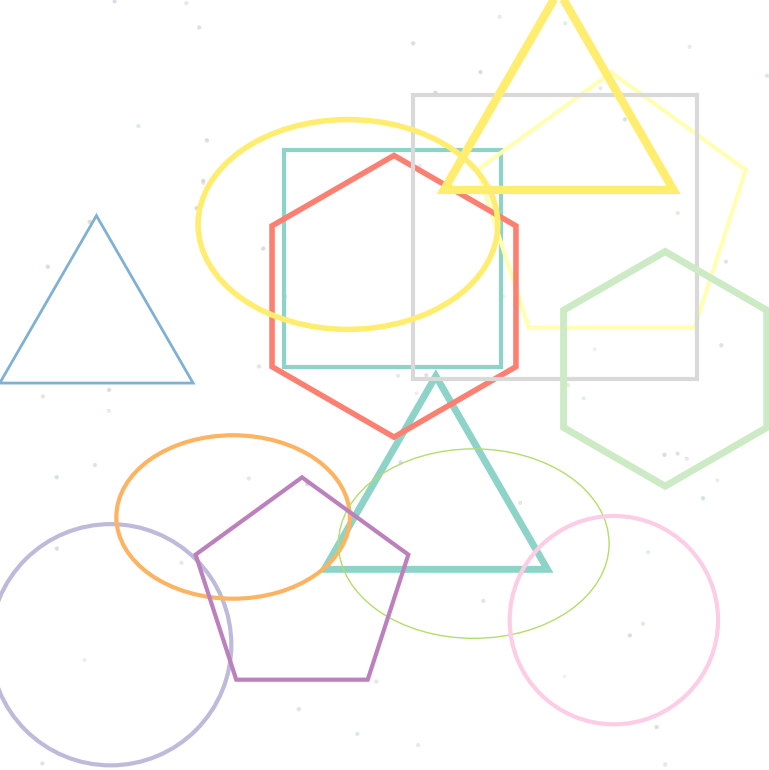[{"shape": "square", "thickness": 1.5, "radius": 0.7, "center": [0.51, 0.664]}, {"shape": "triangle", "thickness": 2.5, "radius": 0.84, "center": [0.566, 0.344]}, {"shape": "pentagon", "thickness": 1.5, "radius": 0.92, "center": [0.794, 0.723]}, {"shape": "circle", "thickness": 1.5, "radius": 0.78, "center": [0.144, 0.163]}, {"shape": "hexagon", "thickness": 2, "radius": 0.91, "center": [0.512, 0.615]}, {"shape": "triangle", "thickness": 1, "radius": 0.72, "center": [0.125, 0.575]}, {"shape": "oval", "thickness": 1.5, "radius": 0.76, "center": [0.303, 0.329]}, {"shape": "oval", "thickness": 0.5, "radius": 0.88, "center": [0.615, 0.294]}, {"shape": "circle", "thickness": 1.5, "radius": 0.68, "center": [0.797, 0.195]}, {"shape": "square", "thickness": 1.5, "radius": 0.92, "center": [0.721, 0.692]}, {"shape": "pentagon", "thickness": 1.5, "radius": 0.73, "center": [0.392, 0.235]}, {"shape": "hexagon", "thickness": 2.5, "radius": 0.76, "center": [0.864, 0.521]}, {"shape": "triangle", "thickness": 3, "radius": 0.86, "center": [0.726, 0.839]}, {"shape": "oval", "thickness": 2, "radius": 0.97, "center": [0.452, 0.708]}]